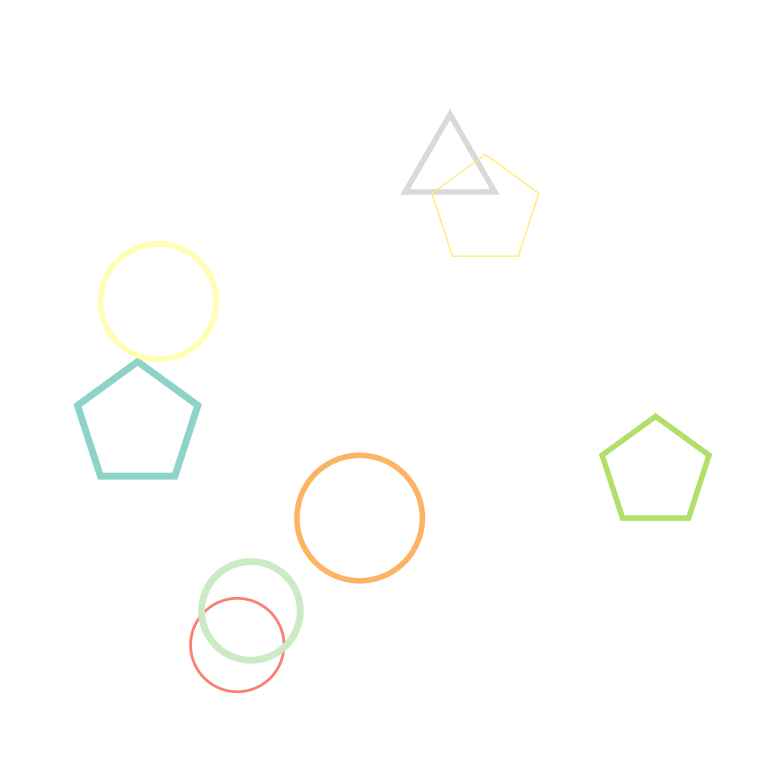[{"shape": "pentagon", "thickness": 2.5, "radius": 0.41, "center": [0.179, 0.448]}, {"shape": "circle", "thickness": 2, "radius": 0.38, "center": [0.206, 0.608]}, {"shape": "circle", "thickness": 1, "radius": 0.3, "center": [0.308, 0.162]}, {"shape": "circle", "thickness": 2, "radius": 0.41, "center": [0.467, 0.327]}, {"shape": "pentagon", "thickness": 2, "radius": 0.37, "center": [0.851, 0.386]}, {"shape": "triangle", "thickness": 2, "radius": 0.34, "center": [0.584, 0.784]}, {"shape": "circle", "thickness": 2.5, "radius": 0.32, "center": [0.326, 0.207]}, {"shape": "pentagon", "thickness": 0.5, "radius": 0.36, "center": [0.63, 0.726]}]